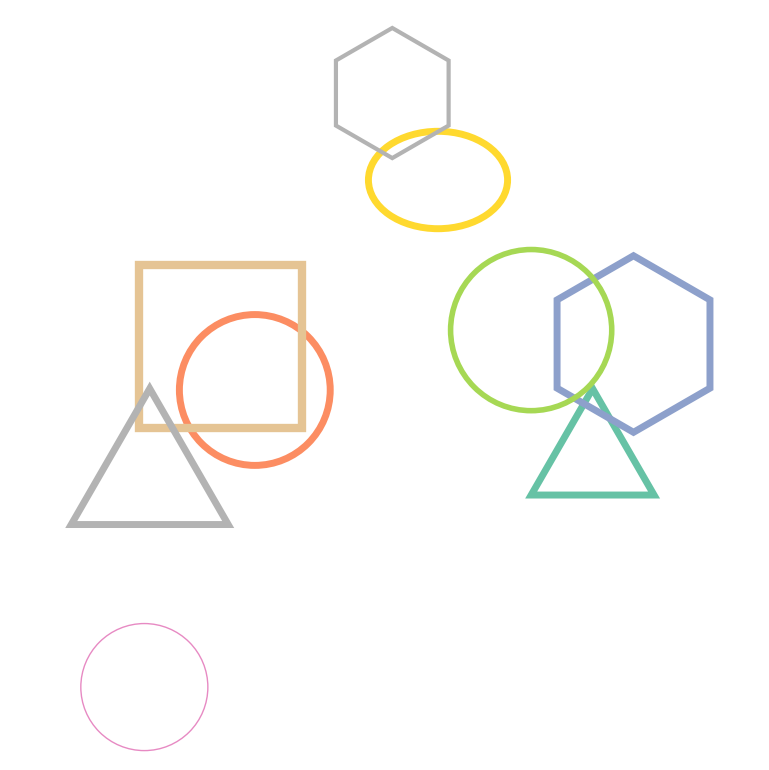[{"shape": "triangle", "thickness": 2.5, "radius": 0.46, "center": [0.77, 0.403]}, {"shape": "circle", "thickness": 2.5, "radius": 0.49, "center": [0.331, 0.494]}, {"shape": "hexagon", "thickness": 2.5, "radius": 0.57, "center": [0.823, 0.553]}, {"shape": "circle", "thickness": 0.5, "radius": 0.41, "center": [0.187, 0.108]}, {"shape": "circle", "thickness": 2, "radius": 0.52, "center": [0.69, 0.571]}, {"shape": "oval", "thickness": 2.5, "radius": 0.45, "center": [0.569, 0.766]}, {"shape": "square", "thickness": 3, "radius": 0.53, "center": [0.286, 0.55]}, {"shape": "triangle", "thickness": 2.5, "radius": 0.59, "center": [0.194, 0.378]}, {"shape": "hexagon", "thickness": 1.5, "radius": 0.42, "center": [0.509, 0.879]}]